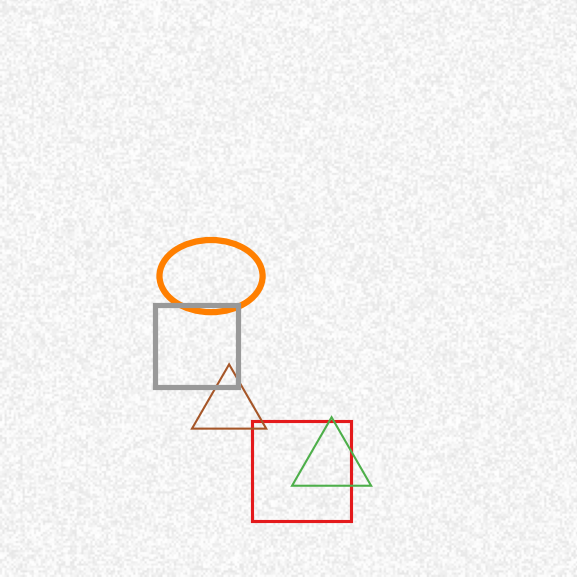[{"shape": "square", "thickness": 1.5, "radius": 0.43, "center": [0.522, 0.183]}, {"shape": "triangle", "thickness": 1, "radius": 0.4, "center": [0.574, 0.198]}, {"shape": "oval", "thickness": 3, "radius": 0.45, "center": [0.365, 0.521]}, {"shape": "triangle", "thickness": 1, "radius": 0.37, "center": [0.397, 0.294]}, {"shape": "square", "thickness": 2.5, "radius": 0.36, "center": [0.341, 0.4]}]